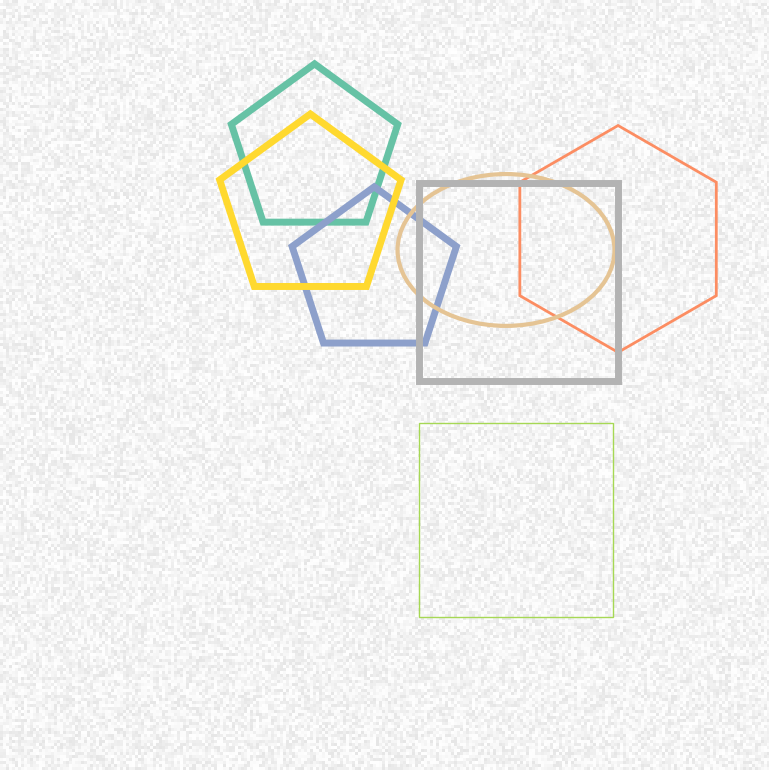[{"shape": "pentagon", "thickness": 2.5, "radius": 0.57, "center": [0.409, 0.803]}, {"shape": "hexagon", "thickness": 1, "radius": 0.74, "center": [0.803, 0.69]}, {"shape": "pentagon", "thickness": 2.5, "radius": 0.56, "center": [0.486, 0.645]}, {"shape": "square", "thickness": 0.5, "radius": 0.63, "center": [0.671, 0.325]}, {"shape": "pentagon", "thickness": 2.5, "radius": 0.62, "center": [0.403, 0.728]}, {"shape": "oval", "thickness": 1.5, "radius": 0.7, "center": [0.657, 0.675]}, {"shape": "square", "thickness": 2.5, "radius": 0.64, "center": [0.673, 0.633]}]